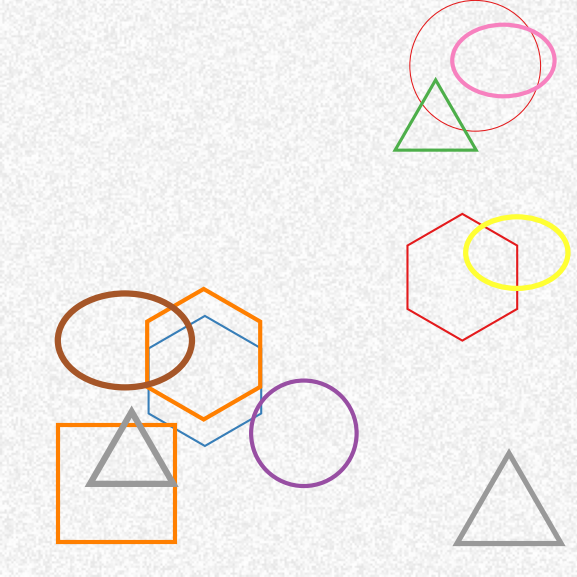[{"shape": "hexagon", "thickness": 1, "radius": 0.55, "center": [0.801, 0.519]}, {"shape": "circle", "thickness": 0.5, "radius": 0.57, "center": [0.823, 0.885]}, {"shape": "hexagon", "thickness": 1, "radius": 0.56, "center": [0.355, 0.339]}, {"shape": "triangle", "thickness": 1.5, "radius": 0.41, "center": [0.754, 0.78]}, {"shape": "circle", "thickness": 2, "radius": 0.46, "center": [0.526, 0.249]}, {"shape": "hexagon", "thickness": 2, "radius": 0.56, "center": [0.353, 0.386]}, {"shape": "square", "thickness": 2, "radius": 0.51, "center": [0.202, 0.161]}, {"shape": "oval", "thickness": 2.5, "radius": 0.44, "center": [0.895, 0.562]}, {"shape": "oval", "thickness": 3, "radius": 0.58, "center": [0.216, 0.41]}, {"shape": "oval", "thickness": 2, "radius": 0.44, "center": [0.872, 0.894]}, {"shape": "triangle", "thickness": 3, "radius": 0.42, "center": [0.228, 0.203]}, {"shape": "triangle", "thickness": 2.5, "radius": 0.52, "center": [0.881, 0.11]}]